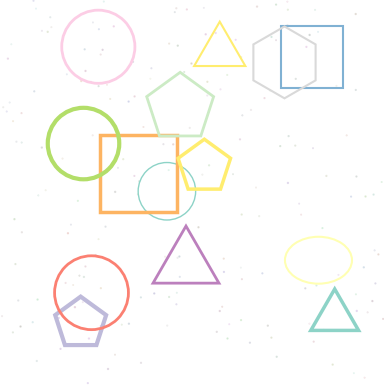[{"shape": "circle", "thickness": 1, "radius": 0.37, "center": [0.434, 0.503]}, {"shape": "triangle", "thickness": 2.5, "radius": 0.36, "center": [0.869, 0.178]}, {"shape": "oval", "thickness": 1.5, "radius": 0.44, "center": [0.827, 0.324]}, {"shape": "pentagon", "thickness": 3, "radius": 0.35, "center": [0.21, 0.16]}, {"shape": "circle", "thickness": 2, "radius": 0.48, "center": [0.238, 0.24]}, {"shape": "square", "thickness": 1.5, "radius": 0.4, "center": [0.811, 0.851]}, {"shape": "square", "thickness": 2.5, "radius": 0.5, "center": [0.36, 0.55]}, {"shape": "circle", "thickness": 3, "radius": 0.46, "center": [0.217, 0.627]}, {"shape": "circle", "thickness": 2, "radius": 0.48, "center": [0.255, 0.879]}, {"shape": "hexagon", "thickness": 1.5, "radius": 0.47, "center": [0.739, 0.838]}, {"shape": "triangle", "thickness": 2, "radius": 0.49, "center": [0.483, 0.314]}, {"shape": "pentagon", "thickness": 2, "radius": 0.46, "center": [0.468, 0.721]}, {"shape": "pentagon", "thickness": 2.5, "radius": 0.36, "center": [0.531, 0.567]}, {"shape": "triangle", "thickness": 1.5, "radius": 0.38, "center": [0.571, 0.867]}]